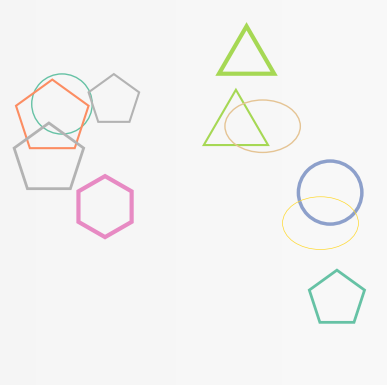[{"shape": "pentagon", "thickness": 2, "radius": 0.37, "center": [0.869, 0.223]}, {"shape": "circle", "thickness": 1, "radius": 0.39, "center": [0.16, 0.73]}, {"shape": "pentagon", "thickness": 1.5, "radius": 0.49, "center": [0.135, 0.695]}, {"shape": "circle", "thickness": 2.5, "radius": 0.41, "center": [0.852, 0.5]}, {"shape": "hexagon", "thickness": 3, "radius": 0.4, "center": [0.271, 0.463]}, {"shape": "triangle", "thickness": 1.5, "radius": 0.48, "center": [0.609, 0.671]}, {"shape": "triangle", "thickness": 3, "radius": 0.41, "center": [0.636, 0.85]}, {"shape": "oval", "thickness": 0.5, "radius": 0.49, "center": [0.827, 0.42]}, {"shape": "oval", "thickness": 1, "radius": 0.49, "center": [0.678, 0.672]}, {"shape": "pentagon", "thickness": 2, "radius": 0.47, "center": [0.126, 0.586]}, {"shape": "pentagon", "thickness": 1.5, "radius": 0.34, "center": [0.294, 0.739]}]